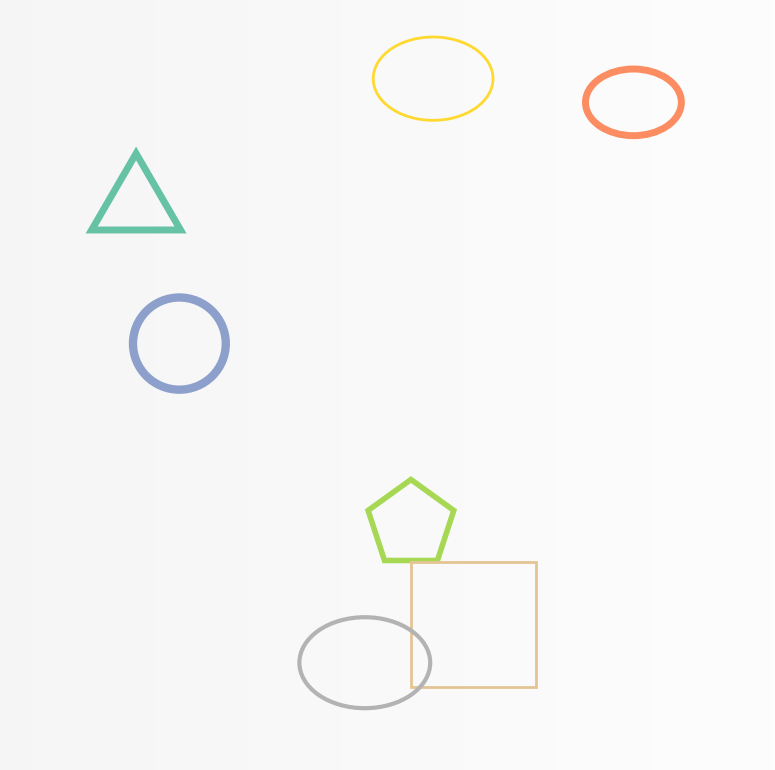[{"shape": "triangle", "thickness": 2.5, "radius": 0.33, "center": [0.176, 0.734]}, {"shape": "oval", "thickness": 2.5, "radius": 0.31, "center": [0.817, 0.867]}, {"shape": "circle", "thickness": 3, "radius": 0.3, "center": [0.231, 0.554]}, {"shape": "pentagon", "thickness": 2, "radius": 0.29, "center": [0.53, 0.319]}, {"shape": "oval", "thickness": 1, "radius": 0.39, "center": [0.559, 0.898]}, {"shape": "square", "thickness": 1, "radius": 0.4, "center": [0.611, 0.189]}, {"shape": "oval", "thickness": 1.5, "radius": 0.42, "center": [0.471, 0.139]}]